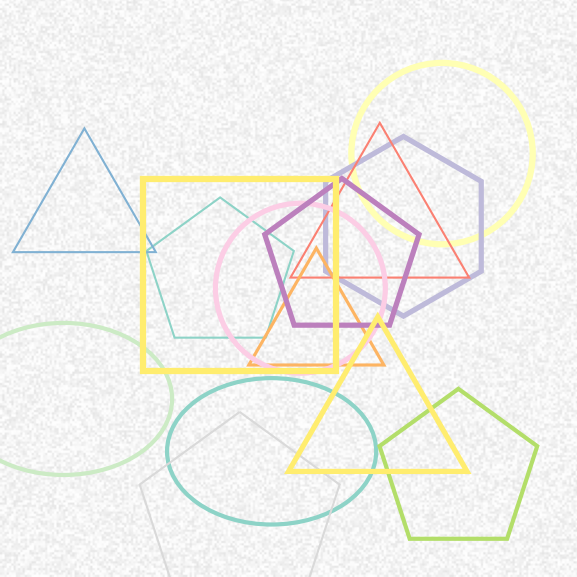[{"shape": "pentagon", "thickness": 1, "radius": 0.67, "center": [0.381, 0.523]}, {"shape": "oval", "thickness": 2, "radius": 0.91, "center": [0.47, 0.218]}, {"shape": "circle", "thickness": 3, "radius": 0.79, "center": [0.765, 0.733]}, {"shape": "hexagon", "thickness": 2.5, "radius": 0.78, "center": [0.699, 0.607]}, {"shape": "triangle", "thickness": 1, "radius": 0.89, "center": [0.658, 0.608]}, {"shape": "triangle", "thickness": 1, "radius": 0.71, "center": [0.146, 0.634]}, {"shape": "triangle", "thickness": 1.5, "radius": 0.67, "center": [0.548, 0.435]}, {"shape": "pentagon", "thickness": 2, "radius": 0.72, "center": [0.794, 0.182]}, {"shape": "circle", "thickness": 2.5, "radius": 0.74, "center": [0.52, 0.5]}, {"shape": "pentagon", "thickness": 1, "radius": 0.91, "center": [0.415, 0.104]}, {"shape": "pentagon", "thickness": 2.5, "radius": 0.7, "center": [0.592, 0.55]}, {"shape": "oval", "thickness": 2, "radius": 0.94, "center": [0.11, 0.308]}, {"shape": "square", "thickness": 3, "radius": 0.84, "center": [0.415, 0.523]}, {"shape": "triangle", "thickness": 2.5, "radius": 0.89, "center": [0.654, 0.272]}]